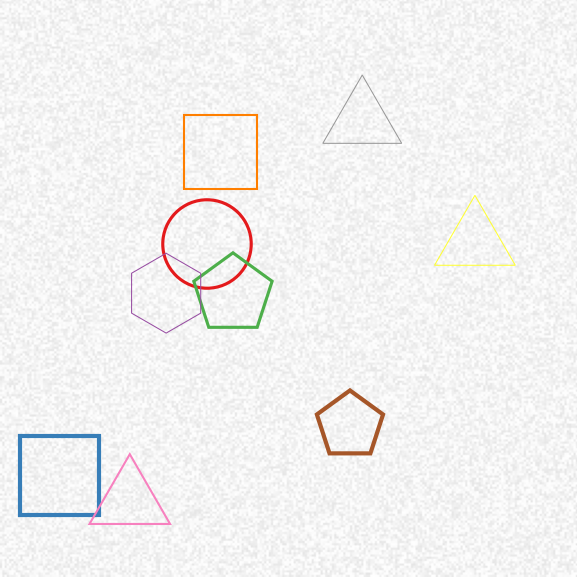[{"shape": "circle", "thickness": 1.5, "radius": 0.38, "center": [0.358, 0.577]}, {"shape": "square", "thickness": 2, "radius": 0.34, "center": [0.104, 0.176]}, {"shape": "pentagon", "thickness": 1.5, "radius": 0.36, "center": [0.403, 0.49]}, {"shape": "hexagon", "thickness": 0.5, "radius": 0.35, "center": [0.288, 0.491]}, {"shape": "square", "thickness": 1, "radius": 0.32, "center": [0.382, 0.736]}, {"shape": "triangle", "thickness": 0.5, "radius": 0.4, "center": [0.822, 0.58]}, {"shape": "pentagon", "thickness": 2, "radius": 0.3, "center": [0.606, 0.263]}, {"shape": "triangle", "thickness": 1, "radius": 0.4, "center": [0.225, 0.132]}, {"shape": "triangle", "thickness": 0.5, "radius": 0.39, "center": [0.627, 0.79]}]